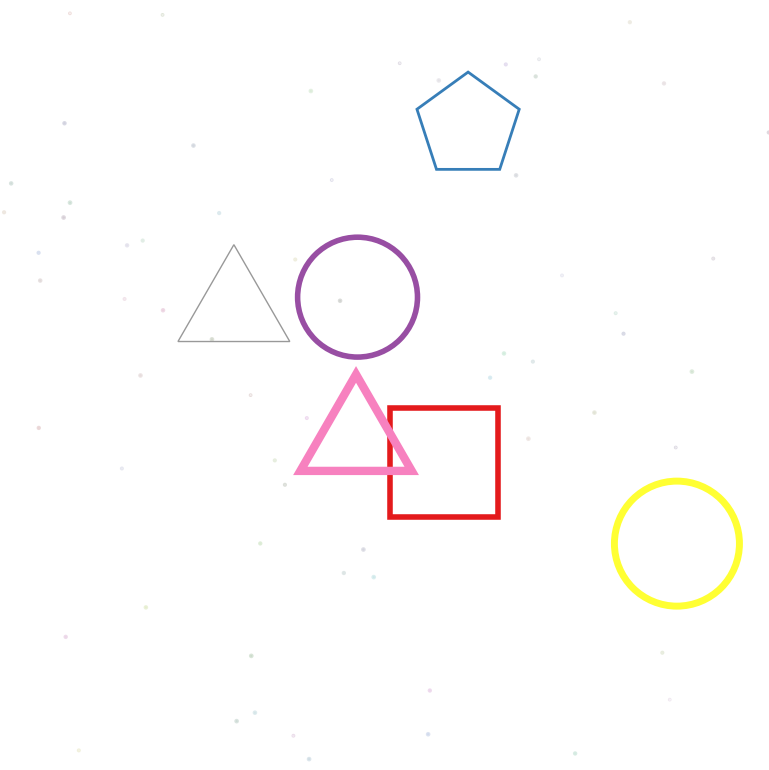[{"shape": "square", "thickness": 2, "radius": 0.35, "center": [0.577, 0.399]}, {"shape": "pentagon", "thickness": 1, "radius": 0.35, "center": [0.608, 0.837]}, {"shape": "circle", "thickness": 2, "radius": 0.39, "center": [0.464, 0.614]}, {"shape": "circle", "thickness": 2.5, "radius": 0.41, "center": [0.879, 0.294]}, {"shape": "triangle", "thickness": 3, "radius": 0.42, "center": [0.462, 0.43]}, {"shape": "triangle", "thickness": 0.5, "radius": 0.42, "center": [0.304, 0.598]}]